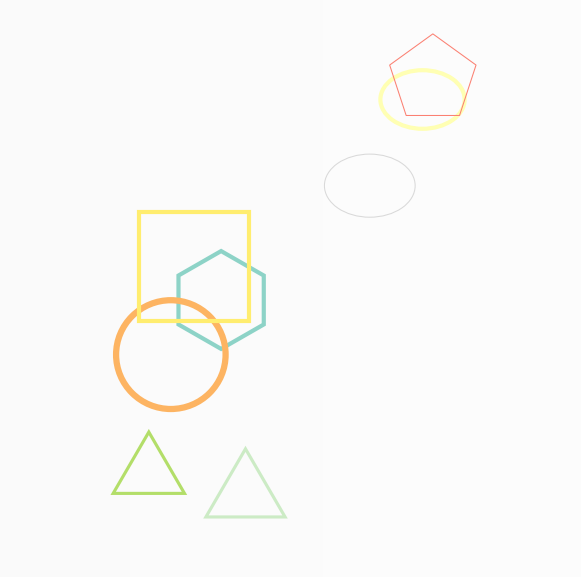[{"shape": "hexagon", "thickness": 2, "radius": 0.42, "center": [0.38, 0.48]}, {"shape": "oval", "thickness": 2, "radius": 0.36, "center": [0.727, 0.827]}, {"shape": "pentagon", "thickness": 0.5, "radius": 0.39, "center": [0.745, 0.862]}, {"shape": "circle", "thickness": 3, "radius": 0.47, "center": [0.294, 0.385]}, {"shape": "triangle", "thickness": 1.5, "radius": 0.35, "center": [0.256, 0.18]}, {"shape": "oval", "thickness": 0.5, "radius": 0.39, "center": [0.636, 0.678]}, {"shape": "triangle", "thickness": 1.5, "radius": 0.39, "center": [0.422, 0.143]}, {"shape": "square", "thickness": 2, "radius": 0.47, "center": [0.334, 0.538]}]